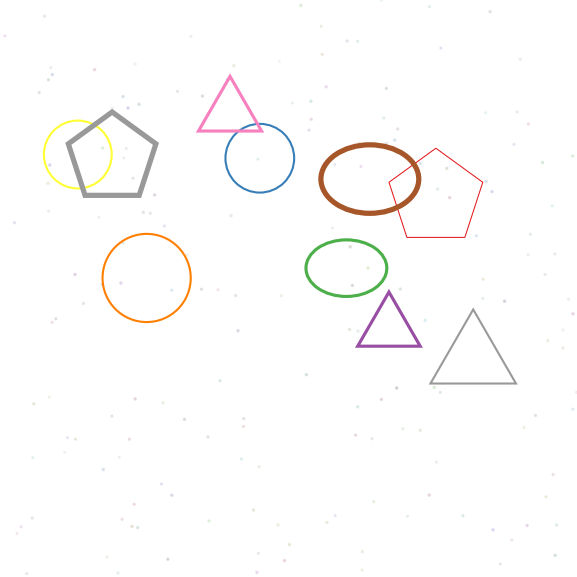[{"shape": "pentagon", "thickness": 0.5, "radius": 0.43, "center": [0.755, 0.657]}, {"shape": "circle", "thickness": 1, "radius": 0.3, "center": [0.45, 0.725]}, {"shape": "oval", "thickness": 1.5, "radius": 0.35, "center": [0.6, 0.535]}, {"shape": "triangle", "thickness": 1.5, "radius": 0.31, "center": [0.673, 0.431]}, {"shape": "circle", "thickness": 1, "radius": 0.38, "center": [0.254, 0.518]}, {"shape": "circle", "thickness": 1, "radius": 0.29, "center": [0.135, 0.732]}, {"shape": "oval", "thickness": 2.5, "radius": 0.42, "center": [0.64, 0.689]}, {"shape": "triangle", "thickness": 1.5, "radius": 0.32, "center": [0.398, 0.804]}, {"shape": "triangle", "thickness": 1, "radius": 0.43, "center": [0.819, 0.378]}, {"shape": "pentagon", "thickness": 2.5, "radius": 0.4, "center": [0.194, 0.725]}]